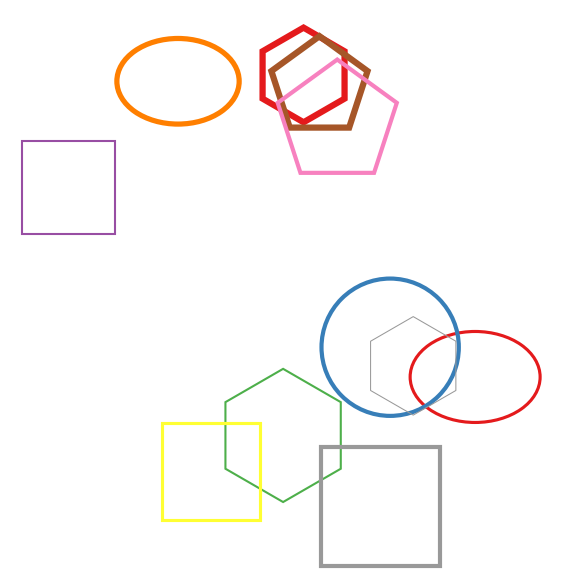[{"shape": "hexagon", "thickness": 3, "radius": 0.41, "center": [0.526, 0.869]}, {"shape": "oval", "thickness": 1.5, "radius": 0.56, "center": [0.823, 0.346]}, {"shape": "circle", "thickness": 2, "radius": 0.59, "center": [0.676, 0.398]}, {"shape": "hexagon", "thickness": 1, "radius": 0.58, "center": [0.49, 0.245]}, {"shape": "square", "thickness": 1, "radius": 0.4, "center": [0.118, 0.675]}, {"shape": "oval", "thickness": 2.5, "radius": 0.53, "center": [0.308, 0.858]}, {"shape": "square", "thickness": 1.5, "radius": 0.42, "center": [0.365, 0.183]}, {"shape": "pentagon", "thickness": 3, "radius": 0.44, "center": [0.553, 0.849]}, {"shape": "pentagon", "thickness": 2, "radius": 0.54, "center": [0.584, 0.788]}, {"shape": "square", "thickness": 2, "radius": 0.51, "center": [0.659, 0.122]}, {"shape": "hexagon", "thickness": 0.5, "radius": 0.43, "center": [0.716, 0.366]}]